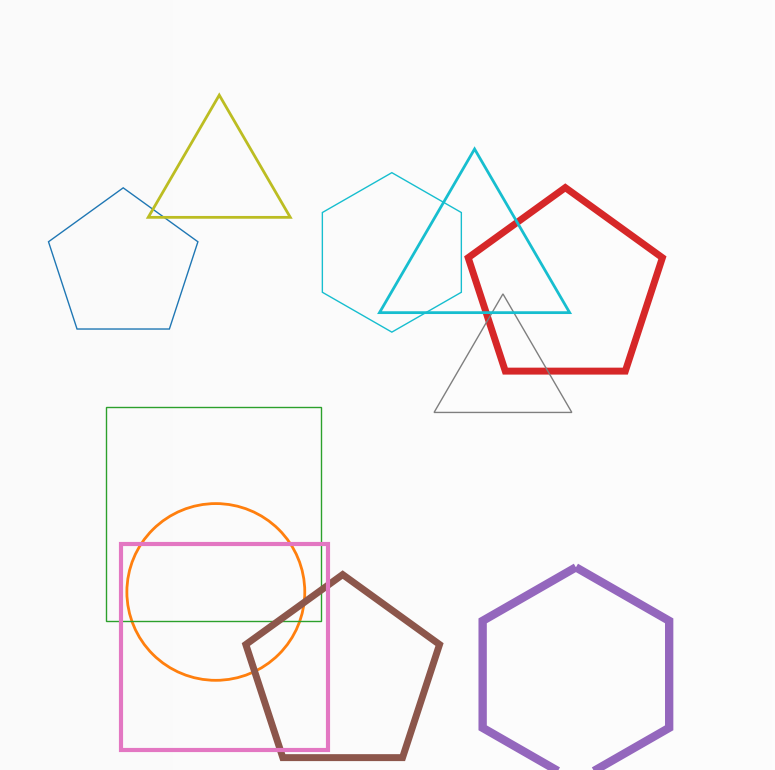[{"shape": "pentagon", "thickness": 0.5, "radius": 0.51, "center": [0.159, 0.655]}, {"shape": "circle", "thickness": 1, "radius": 0.57, "center": [0.278, 0.231]}, {"shape": "square", "thickness": 0.5, "radius": 0.69, "center": [0.276, 0.333]}, {"shape": "pentagon", "thickness": 2.5, "radius": 0.66, "center": [0.729, 0.625]}, {"shape": "hexagon", "thickness": 3, "radius": 0.69, "center": [0.743, 0.124]}, {"shape": "pentagon", "thickness": 2.5, "radius": 0.66, "center": [0.442, 0.122]}, {"shape": "square", "thickness": 1.5, "radius": 0.67, "center": [0.29, 0.16]}, {"shape": "triangle", "thickness": 0.5, "radius": 0.51, "center": [0.649, 0.516]}, {"shape": "triangle", "thickness": 1, "radius": 0.53, "center": [0.283, 0.771]}, {"shape": "triangle", "thickness": 1, "radius": 0.71, "center": [0.612, 0.665]}, {"shape": "hexagon", "thickness": 0.5, "radius": 0.52, "center": [0.506, 0.672]}]